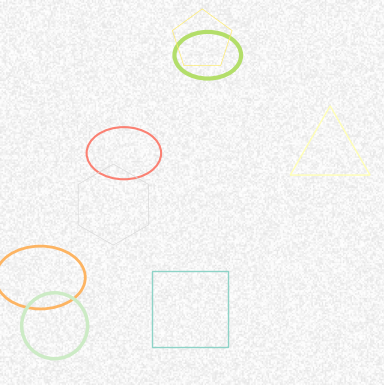[{"shape": "square", "thickness": 1, "radius": 0.49, "center": [0.493, 0.197]}, {"shape": "triangle", "thickness": 1, "radius": 0.6, "center": [0.858, 0.605]}, {"shape": "oval", "thickness": 1.5, "radius": 0.48, "center": [0.322, 0.602]}, {"shape": "oval", "thickness": 2, "radius": 0.58, "center": [0.105, 0.279]}, {"shape": "oval", "thickness": 3, "radius": 0.43, "center": [0.54, 0.857]}, {"shape": "hexagon", "thickness": 0.5, "radius": 0.53, "center": [0.294, 0.468]}, {"shape": "circle", "thickness": 2.5, "radius": 0.43, "center": [0.142, 0.154]}, {"shape": "pentagon", "thickness": 0.5, "radius": 0.41, "center": [0.525, 0.895]}]